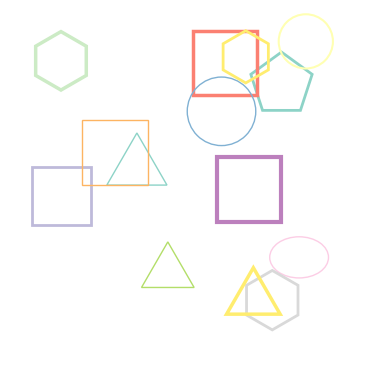[{"shape": "triangle", "thickness": 1, "radius": 0.45, "center": [0.356, 0.564]}, {"shape": "pentagon", "thickness": 2, "radius": 0.42, "center": [0.731, 0.781]}, {"shape": "circle", "thickness": 1.5, "radius": 0.35, "center": [0.794, 0.893]}, {"shape": "square", "thickness": 2, "radius": 0.38, "center": [0.16, 0.491]}, {"shape": "square", "thickness": 2.5, "radius": 0.42, "center": [0.584, 0.836]}, {"shape": "circle", "thickness": 1, "radius": 0.44, "center": [0.575, 0.711]}, {"shape": "square", "thickness": 1, "radius": 0.43, "center": [0.299, 0.604]}, {"shape": "triangle", "thickness": 1, "radius": 0.39, "center": [0.436, 0.293]}, {"shape": "oval", "thickness": 1, "radius": 0.38, "center": [0.777, 0.332]}, {"shape": "hexagon", "thickness": 2, "radius": 0.39, "center": [0.707, 0.22]}, {"shape": "square", "thickness": 3, "radius": 0.42, "center": [0.647, 0.508]}, {"shape": "hexagon", "thickness": 2.5, "radius": 0.38, "center": [0.158, 0.842]}, {"shape": "triangle", "thickness": 2.5, "radius": 0.4, "center": [0.658, 0.224]}, {"shape": "hexagon", "thickness": 2, "radius": 0.34, "center": [0.638, 0.852]}]